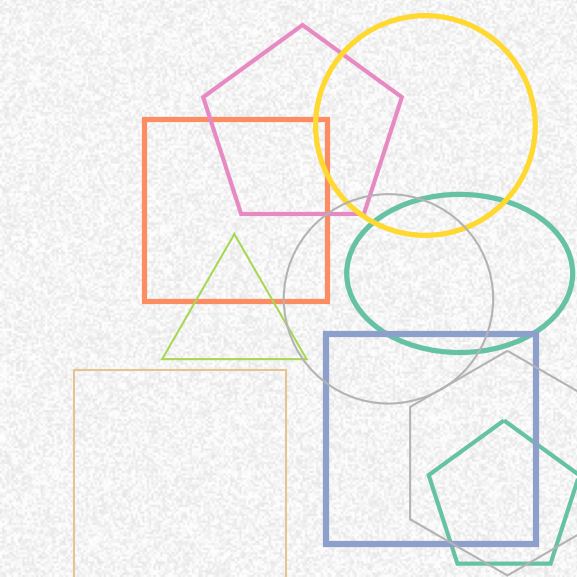[{"shape": "pentagon", "thickness": 2, "radius": 0.69, "center": [0.873, 0.134]}, {"shape": "oval", "thickness": 2.5, "radius": 0.98, "center": [0.796, 0.526]}, {"shape": "square", "thickness": 2.5, "radius": 0.79, "center": [0.408, 0.636]}, {"shape": "square", "thickness": 3, "radius": 0.91, "center": [0.746, 0.24]}, {"shape": "pentagon", "thickness": 2, "radius": 0.9, "center": [0.524, 0.775]}, {"shape": "triangle", "thickness": 1, "radius": 0.72, "center": [0.406, 0.449]}, {"shape": "circle", "thickness": 2.5, "radius": 0.95, "center": [0.737, 0.782]}, {"shape": "square", "thickness": 1, "radius": 0.92, "center": [0.311, 0.175]}, {"shape": "circle", "thickness": 1, "radius": 0.91, "center": [0.673, 0.482]}, {"shape": "hexagon", "thickness": 1, "radius": 0.97, "center": [0.879, 0.197]}]